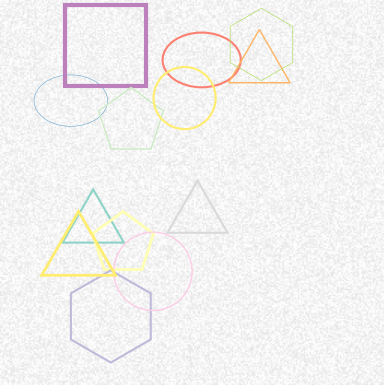[{"shape": "triangle", "thickness": 1.5, "radius": 0.46, "center": [0.242, 0.416]}, {"shape": "pentagon", "thickness": 2, "radius": 0.42, "center": [0.32, 0.367]}, {"shape": "hexagon", "thickness": 1.5, "radius": 0.6, "center": [0.288, 0.178]}, {"shape": "oval", "thickness": 1.5, "radius": 0.51, "center": [0.524, 0.844]}, {"shape": "oval", "thickness": 0.5, "radius": 0.48, "center": [0.184, 0.739]}, {"shape": "triangle", "thickness": 1, "radius": 0.46, "center": [0.674, 0.831]}, {"shape": "hexagon", "thickness": 0.5, "radius": 0.47, "center": [0.679, 0.884]}, {"shape": "circle", "thickness": 1, "radius": 0.51, "center": [0.397, 0.295]}, {"shape": "triangle", "thickness": 1.5, "radius": 0.45, "center": [0.513, 0.44]}, {"shape": "square", "thickness": 3, "radius": 0.53, "center": [0.275, 0.882]}, {"shape": "pentagon", "thickness": 1, "radius": 0.44, "center": [0.34, 0.685]}, {"shape": "triangle", "thickness": 2, "radius": 0.55, "center": [0.204, 0.34]}, {"shape": "circle", "thickness": 1.5, "radius": 0.4, "center": [0.479, 0.745]}]